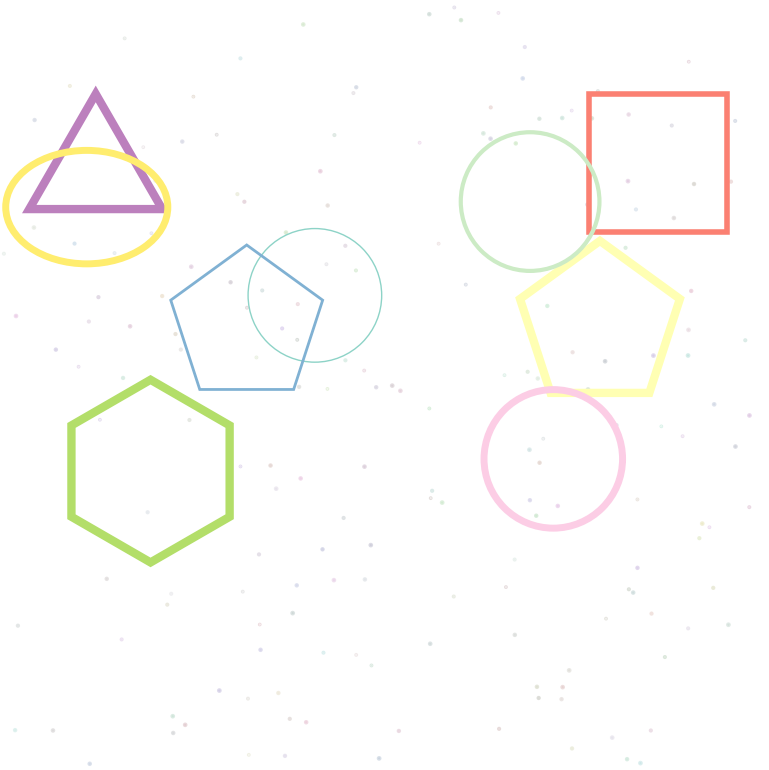[{"shape": "circle", "thickness": 0.5, "radius": 0.43, "center": [0.409, 0.616]}, {"shape": "pentagon", "thickness": 3, "radius": 0.55, "center": [0.779, 0.578]}, {"shape": "square", "thickness": 2, "radius": 0.45, "center": [0.855, 0.789]}, {"shape": "pentagon", "thickness": 1, "radius": 0.52, "center": [0.32, 0.578]}, {"shape": "hexagon", "thickness": 3, "radius": 0.59, "center": [0.196, 0.388]}, {"shape": "circle", "thickness": 2.5, "radius": 0.45, "center": [0.719, 0.404]}, {"shape": "triangle", "thickness": 3, "radius": 0.5, "center": [0.124, 0.778]}, {"shape": "circle", "thickness": 1.5, "radius": 0.45, "center": [0.688, 0.738]}, {"shape": "oval", "thickness": 2.5, "radius": 0.53, "center": [0.113, 0.731]}]